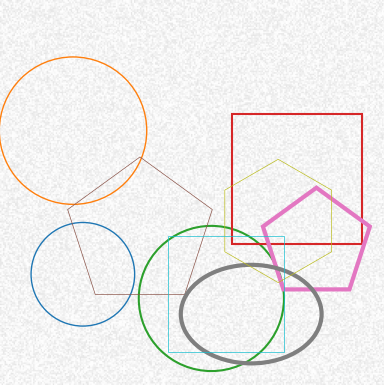[{"shape": "circle", "thickness": 1, "radius": 0.67, "center": [0.215, 0.288]}, {"shape": "circle", "thickness": 1, "radius": 0.96, "center": [0.19, 0.661]}, {"shape": "circle", "thickness": 1.5, "radius": 0.94, "center": [0.549, 0.225]}, {"shape": "square", "thickness": 1.5, "radius": 0.84, "center": [0.772, 0.535]}, {"shape": "pentagon", "thickness": 0.5, "radius": 0.99, "center": [0.364, 0.395]}, {"shape": "pentagon", "thickness": 3, "radius": 0.73, "center": [0.822, 0.366]}, {"shape": "oval", "thickness": 3, "radius": 0.91, "center": [0.652, 0.184]}, {"shape": "hexagon", "thickness": 0.5, "radius": 0.8, "center": [0.723, 0.426]}, {"shape": "square", "thickness": 0.5, "radius": 0.75, "center": [0.587, 0.237]}]